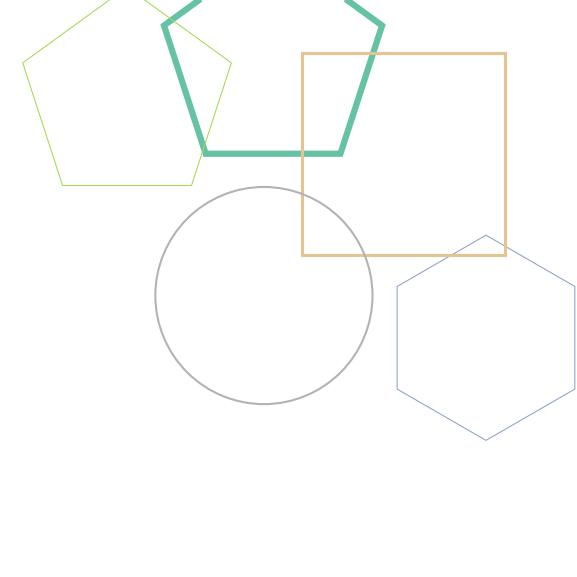[{"shape": "pentagon", "thickness": 3, "radius": 0.99, "center": [0.473, 0.894]}, {"shape": "hexagon", "thickness": 0.5, "radius": 0.89, "center": [0.842, 0.414]}, {"shape": "pentagon", "thickness": 0.5, "radius": 0.95, "center": [0.22, 0.832]}, {"shape": "square", "thickness": 1.5, "radius": 0.88, "center": [0.699, 0.732]}, {"shape": "circle", "thickness": 1, "radius": 0.94, "center": [0.457, 0.487]}]